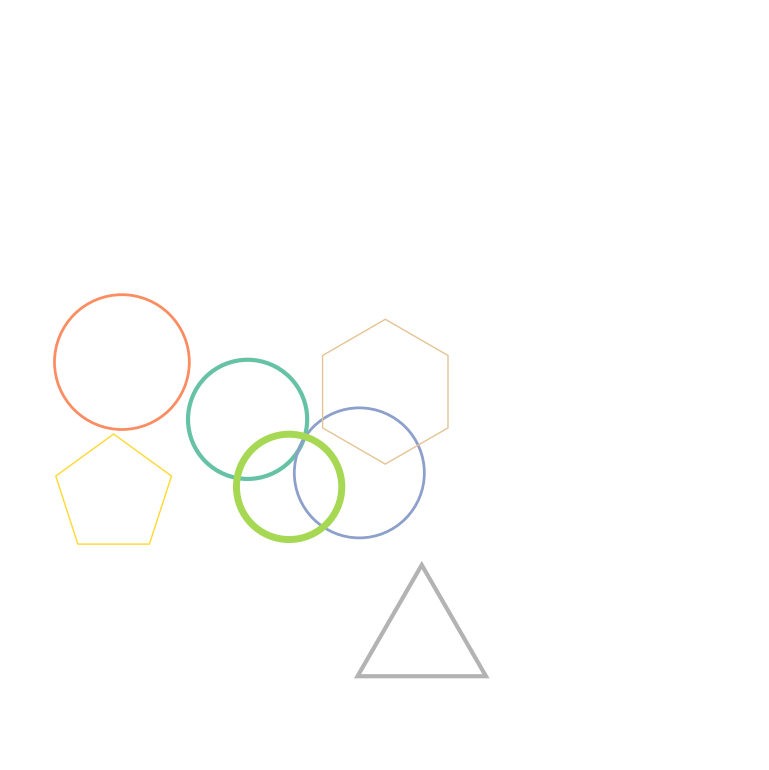[{"shape": "circle", "thickness": 1.5, "radius": 0.39, "center": [0.322, 0.455]}, {"shape": "circle", "thickness": 1, "radius": 0.44, "center": [0.158, 0.53]}, {"shape": "circle", "thickness": 1, "radius": 0.42, "center": [0.467, 0.386]}, {"shape": "circle", "thickness": 2.5, "radius": 0.34, "center": [0.375, 0.368]}, {"shape": "pentagon", "thickness": 0.5, "radius": 0.4, "center": [0.148, 0.357]}, {"shape": "hexagon", "thickness": 0.5, "radius": 0.47, "center": [0.5, 0.491]}, {"shape": "triangle", "thickness": 1.5, "radius": 0.48, "center": [0.548, 0.17]}]